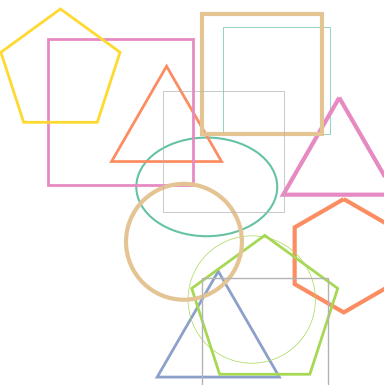[{"shape": "square", "thickness": 0.5, "radius": 0.69, "center": [0.718, 0.791]}, {"shape": "oval", "thickness": 1.5, "radius": 0.92, "center": [0.537, 0.515]}, {"shape": "hexagon", "thickness": 3, "radius": 0.74, "center": [0.893, 0.336]}, {"shape": "triangle", "thickness": 2, "radius": 0.83, "center": [0.433, 0.663]}, {"shape": "triangle", "thickness": 2, "radius": 0.92, "center": [0.567, 0.112]}, {"shape": "square", "thickness": 2, "radius": 0.95, "center": [0.313, 0.709]}, {"shape": "triangle", "thickness": 3, "radius": 0.84, "center": [0.881, 0.578]}, {"shape": "pentagon", "thickness": 2, "radius": 1.0, "center": [0.688, 0.189]}, {"shape": "circle", "thickness": 0.5, "radius": 0.83, "center": [0.654, 0.222]}, {"shape": "pentagon", "thickness": 2, "radius": 0.81, "center": [0.157, 0.814]}, {"shape": "square", "thickness": 3, "radius": 0.78, "center": [0.68, 0.808]}, {"shape": "circle", "thickness": 3, "radius": 0.75, "center": [0.478, 0.372]}, {"shape": "square", "thickness": 1, "radius": 0.81, "center": [0.689, 0.116]}, {"shape": "square", "thickness": 0.5, "radius": 0.78, "center": [0.581, 0.607]}]